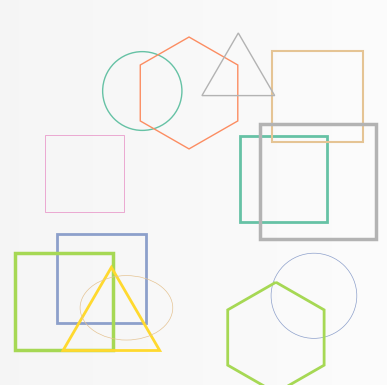[{"shape": "square", "thickness": 2, "radius": 0.56, "center": [0.731, 0.535]}, {"shape": "circle", "thickness": 1, "radius": 0.51, "center": [0.367, 0.764]}, {"shape": "hexagon", "thickness": 1, "radius": 0.73, "center": [0.488, 0.759]}, {"shape": "square", "thickness": 2, "radius": 0.58, "center": [0.262, 0.276]}, {"shape": "circle", "thickness": 0.5, "radius": 0.55, "center": [0.81, 0.232]}, {"shape": "square", "thickness": 0.5, "radius": 0.51, "center": [0.218, 0.549]}, {"shape": "square", "thickness": 2.5, "radius": 0.63, "center": [0.165, 0.217]}, {"shape": "hexagon", "thickness": 2, "radius": 0.72, "center": [0.712, 0.123]}, {"shape": "triangle", "thickness": 2, "radius": 0.72, "center": [0.287, 0.162]}, {"shape": "square", "thickness": 1.5, "radius": 0.59, "center": [0.819, 0.749]}, {"shape": "oval", "thickness": 0.5, "radius": 0.6, "center": [0.326, 0.2]}, {"shape": "triangle", "thickness": 1, "radius": 0.54, "center": [0.615, 0.806]}, {"shape": "square", "thickness": 2.5, "radius": 0.75, "center": [0.82, 0.528]}]